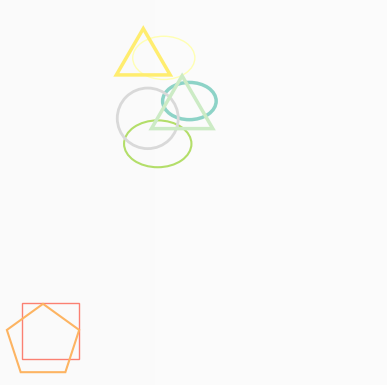[{"shape": "oval", "thickness": 2.5, "radius": 0.35, "center": [0.489, 0.738]}, {"shape": "oval", "thickness": 1, "radius": 0.4, "center": [0.423, 0.85]}, {"shape": "square", "thickness": 1, "radius": 0.36, "center": [0.13, 0.14]}, {"shape": "pentagon", "thickness": 1.5, "radius": 0.49, "center": [0.111, 0.113]}, {"shape": "oval", "thickness": 1.5, "radius": 0.43, "center": [0.407, 0.626]}, {"shape": "circle", "thickness": 2, "radius": 0.39, "center": [0.381, 0.693]}, {"shape": "triangle", "thickness": 2.5, "radius": 0.46, "center": [0.47, 0.712]}, {"shape": "triangle", "thickness": 2.5, "radius": 0.4, "center": [0.37, 0.846]}]